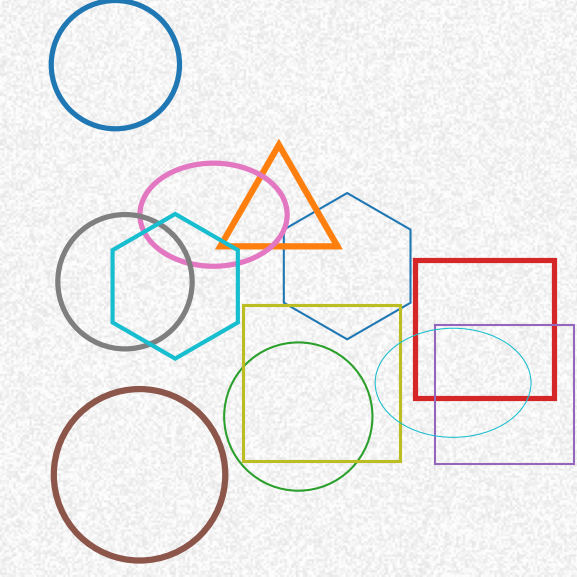[{"shape": "hexagon", "thickness": 1, "radius": 0.63, "center": [0.601, 0.538]}, {"shape": "circle", "thickness": 2.5, "radius": 0.56, "center": [0.2, 0.887]}, {"shape": "triangle", "thickness": 3, "radius": 0.59, "center": [0.483, 0.631]}, {"shape": "circle", "thickness": 1, "radius": 0.64, "center": [0.517, 0.278]}, {"shape": "square", "thickness": 2.5, "radius": 0.6, "center": [0.839, 0.43]}, {"shape": "square", "thickness": 1, "radius": 0.6, "center": [0.874, 0.316]}, {"shape": "circle", "thickness": 3, "radius": 0.74, "center": [0.242, 0.177]}, {"shape": "oval", "thickness": 2.5, "radius": 0.64, "center": [0.37, 0.627]}, {"shape": "circle", "thickness": 2.5, "radius": 0.58, "center": [0.216, 0.511]}, {"shape": "square", "thickness": 1.5, "radius": 0.68, "center": [0.557, 0.336]}, {"shape": "oval", "thickness": 0.5, "radius": 0.67, "center": [0.785, 0.336]}, {"shape": "hexagon", "thickness": 2, "radius": 0.63, "center": [0.303, 0.503]}]